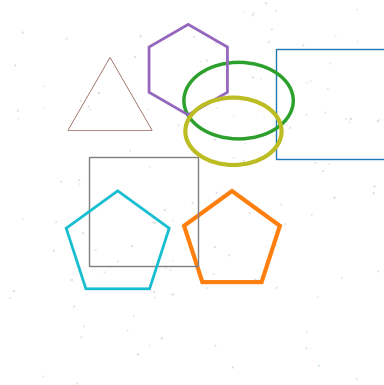[{"shape": "square", "thickness": 1, "radius": 0.71, "center": [0.859, 0.73]}, {"shape": "pentagon", "thickness": 3, "radius": 0.65, "center": [0.603, 0.373]}, {"shape": "oval", "thickness": 2.5, "radius": 0.71, "center": [0.62, 0.739]}, {"shape": "hexagon", "thickness": 2, "radius": 0.59, "center": [0.489, 0.819]}, {"shape": "triangle", "thickness": 0.5, "radius": 0.63, "center": [0.286, 0.725]}, {"shape": "square", "thickness": 1, "radius": 0.71, "center": [0.373, 0.45]}, {"shape": "oval", "thickness": 3, "radius": 0.63, "center": [0.606, 0.659]}, {"shape": "pentagon", "thickness": 2, "radius": 0.7, "center": [0.306, 0.364]}]